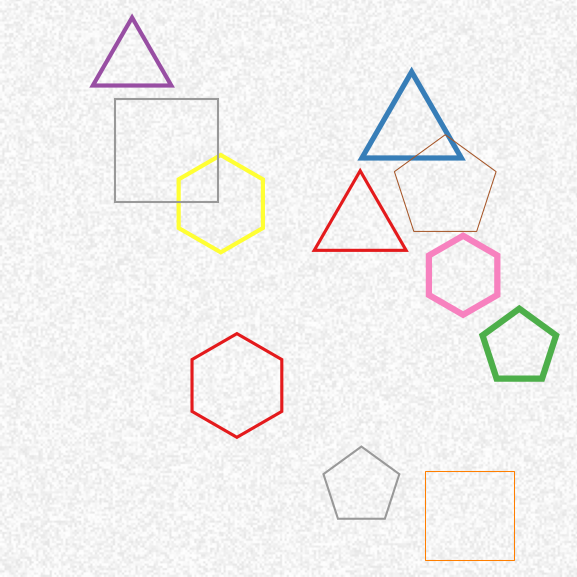[{"shape": "hexagon", "thickness": 1.5, "radius": 0.45, "center": [0.41, 0.332]}, {"shape": "triangle", "thickness": 1.5, "radius": 0.46, "center": [0.624, 0.612]}, {"shape": "triangle", "thickness": 2.5, "radius": 0.5, "center": [0.713, 0.775]}, {"shape": "pentagon", "thickness": 3, "radius": 0.33, "center": [0.899, 0.398]}, {"shape": "triangle", "thickness": 2, "radius": 0.39, "center": [0.229, 0.89]}, {"shape": "square", "thickness": 0.5, "radius": 0.39, "center": [0.813, 0.106]}, {"shape": "hexagon", "thickness": 2, "radius": 0.42, "center": [0.382, 0.646]}, {"shape": "pentagon", "thickness": 0.5, "radius": 0.46, "center": [0.771, 0.673]}, {"shape": "hexagon", "thickness": 3, "radius": 0.34, "center": [0.802, 0.523]}, {"shape": "square", "thickness": 1, "radius": 0.45, "center": [0.288, 0.738]}, {"shape": "pentagon", "thickness": 1, "radius": 0.35, "center": [0.626, 0.157]}]